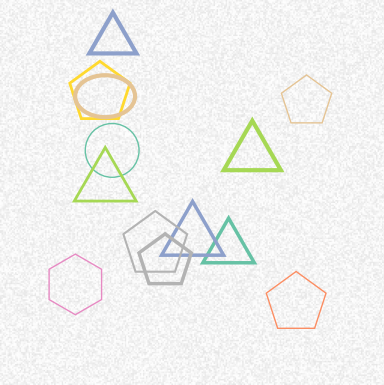[{"shape": "circle", "thickness": 1, "radius": 0.35, "center": [0.291, 0.609]}, {"shape": "triangle", "thickness": 2.5, "radius": 0.39, "center": [0.594, 0.356]}, {"shape": "pentagon", "thickness": 1, "radius": 0.41, "center": [0.769, 0.213]}, {"shape": "triangle", "thickness": 2.5, "radius": 0.47, "center": [0.5, 0.384]}, {"shape": "triangle", "thickness": 3, "radius": 0.35, "center": [0.293, 0.897]}, {"shape": "hexagon", "thickness": 1, "radius": 0.39, "center": [0.196, 0.261]}, {"shape": "triangle", "thickness": 2, "radius": 0.46, "center": [0.273, 0.524]}, {"shape": "triangle", "thickness": 3, "radius": 0.43, "center": [0.655, 0.601]}, {"shape": "pentagon", "thickness": 2, "radius": 0.41, "center": [0.259, 0.758]}, {"shape": "pentagon", "thickness": 1, "radius": 0.34, "center": [0.796, 0.737]}, {"shape": "oval", "thickness": 3, "radius": 0.39, "center": [0.273, 0.75]}, {"shape": "pentagon", "thickness": 1.5, "radius": 0.44, "center": [0.403, 0.365]}, {"shape": "pentagon", "thickness": 2.5, "radius": 0.36, "center": [0.429, 0.321]}]